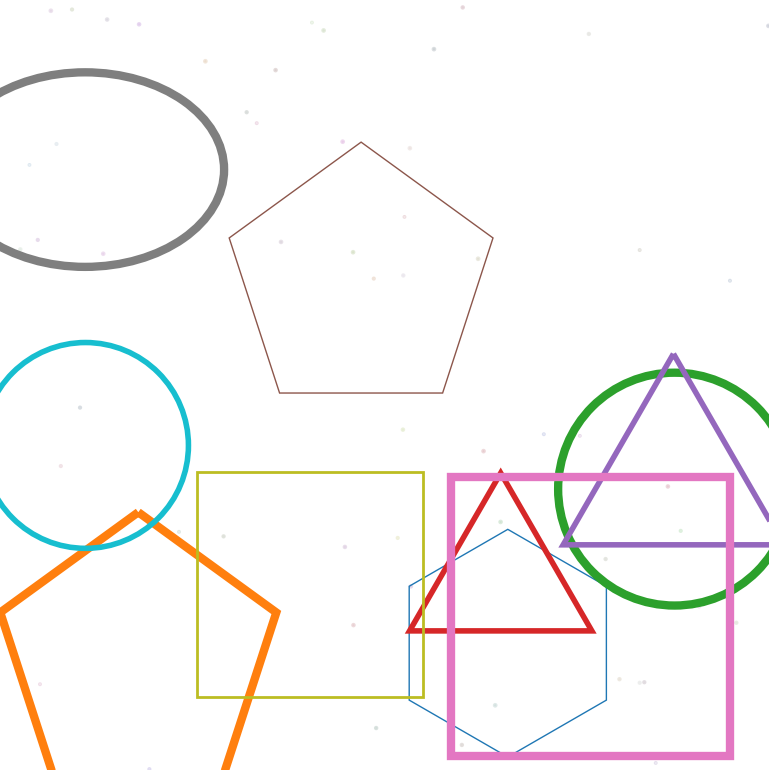[{"shape": "hexagon", "thickness": 0.5, "radius": 0.74, "center": [0.659, 0.165]}, {"shape": "pentagon", "thickness": 3, "radius": 0.94, "center": [0.18, 0.146]}, {"shape": "circle", "thickness": 3, "radius": 0.76, "center": [0.876, 0.365]}, {"shape": "triangle", "thickness": 2, "radius": 0.68, "center": [0.65, 0.249]}, {"shape": "triangle", "thickness": 2, "radius": 0.83, "center": [0.875, 0.375]}, {"shape": "pentagon", "thickness": 0.5, "radius": 0.9, "center": [0.469, 0.635]}, {"shape": "square", "thickness": 3, "radius": 0.91, "center": [0.767, 0.2]}, {"shape": "oval", "thickness": 3, "radius": 0.9, "center": [0.111, 0.78]}, {"shape": "square", "thickness": 1, "radius": 0.73, "center": [0.403, 0.241]}, {"shape": "circle", "thickness": 2, "radius": 0.67, "center": [0.111, 0.422]}]